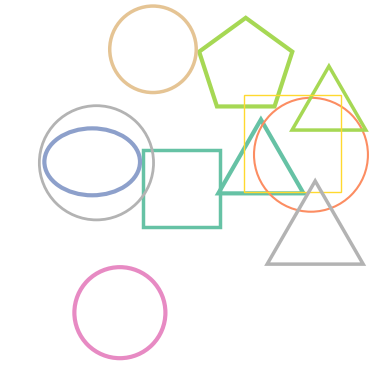[{"shape": "square", "thickness": 2.5, "radius": 0.5, "center": [0.472, 0.511]}, {"shape": "triangle", "thickness": 3, "radius": 0.64, "center": [0.678, 0.562]}, {"shape": "circle", "thickness": 1.5, "radius": 0.74, "center": [0.808, 0.598]}, {"shape": "oval", "thickness": 3, "radius": 0.62, "center": [0.239, 0.58]}, {"shape": "circle", "thickness": 3, "radius": 0.59, "center": [0.311, 0.188]}, {"shape": "pentagon", "thickness": 3, "radius": 0.64, "center": [0.638, 0.826]}, {"shape": "triangle", "thickness": 2.5, "radius": 0.55, "center": [0.854, 0.717]}, {"shape": "square", "thickness": 1, "radius": 0.63, "center": [0.761, 0.628]}, {"shape": "circle", "thickness": 2.5, "radius": 0.56, "center": [0.397, 0.872]}, {"shape": "circle", "thickness": 2, "radius": 0.74, "center": [0.251, 0.577]}, {"shape": "triangle", "thickness": 2.5, "radius": 0.72, "center": [0.819, 0.386]}]